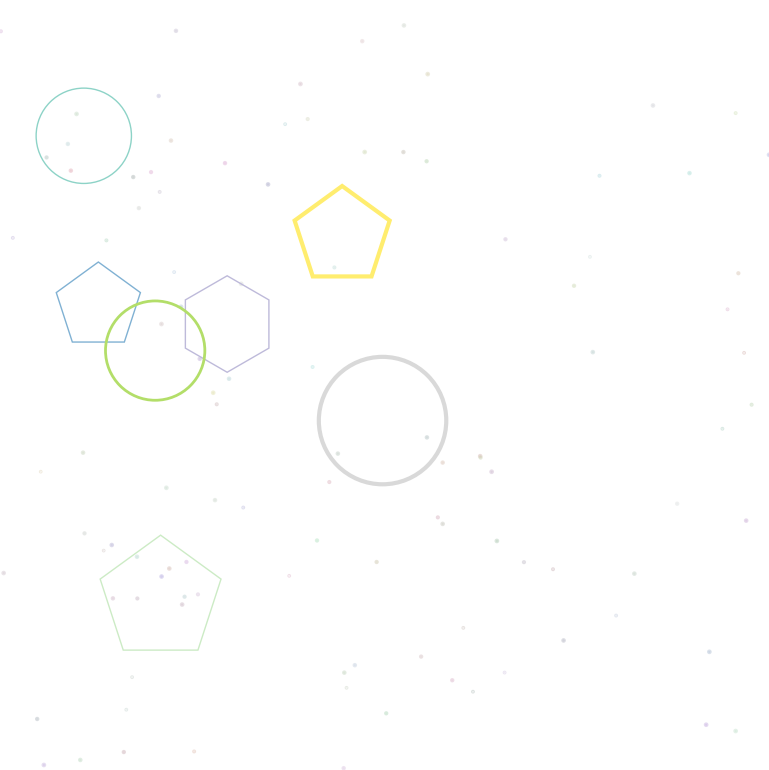[{"shape": "circle", "thickness": 0.5, "radius": 0.31, "center": [0.109, 0.824]}, {"shape": "hexagon", "thickness": 0.5, "radius": 0.31, "center": [0.295, 0.579]}, {"shape": "pentagon", "thickness": 0.5, "radius": 0.29, "center": [0.128, 0.602]}, {"shape": "circle", "thickness": 1, "radius": 0.32, "center": [0.202, 0.545]}, {"shape": "circle", "thickness": 1.5, "radius": 0.41, "center": [0.497, 0.454]}, {"shape": "pentagon", "thickness": 0.5, "radius": 0.41, "center": [0.209, 0.222]}, {"shape": "pentagon", "thickness": 1.5, "radius": 0.32, "center": [0.444, 0.694]}]